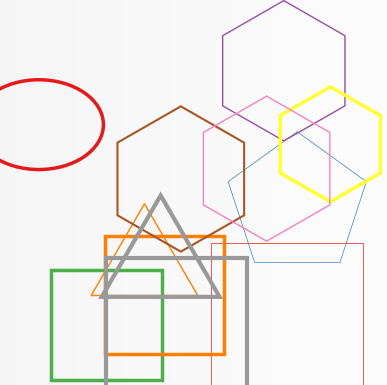[{"shape": "square", "thickness": 0.5, "radius": 0.98, "center": [0.741, 0.172]}, {"shape": "oval", "thickness": 2.5, "radius": 0.83, "center": [0.1, 0.676]}, {"shape": "pentagon", "thickness": 0.5, "radius": 0.94, "center": [0.767, 0.47]}, {"shape": "square", "thickness": 2.5, "radius": 0.71, "center": [0.274, 0.155]}, {"shape": "hexagon", "thickness": 1, "radius": 0.91, "center": [0.732, 0.816]}, {"shape": "triangle", "thickness": 1, "radius": 0.79, "center": [0.373, 0.312]}, {"shape": "square", "thickness": 2.5, "radius": 0.77, "center": [0.425, 0.235]}, {"shape": "hexagon", "thickness": 2.5, "radius": 0.75, "center": [0.853, 0.625]}, {"shape": "hexagon", "thickness": 1.5, "radius": 0.94, "center": [0.467, 0.535]}, {"shape": "hexagon", "thickness": 1, "radius": 0.94, "center": [0.688, 0.562]}, {"shape": "triangle", "thickness": 3, "radius": 0.88, "center": [0.415, 0.317]}, {"shape": "square", "thickness": 3, "radius": 0.91, "center": [0.455, 0.146]}]